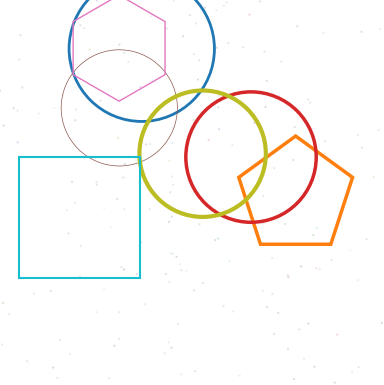[{"shape": "circle", "thickness": 2, "radius": 0.94, "center": [0.368, 0.873]}, {"shape": "pentagon", "thickness": 2.5, "radius": 0.78, "center": [0.768, 0.491]}, {"shape": "circle", "thickness": 2.5, "radius": 0.85, "center": [0.652, 0.592]}, {"shape": "circle", "thickness": 0.5, "radius": 0.75, "center": [0.31, 0.72]}, {"shape": "hexagon", "thickness": 1, "radius": 0.69, "center": [0.309, 0.875]}, {"shape": "circle", "thickness": 3, "radius": 0.82, "center": [0.526, 0.601]}, {"shape": "square", "thickness": 1.5, "radius": 0.79, "center": [0.207, 0.435]}]